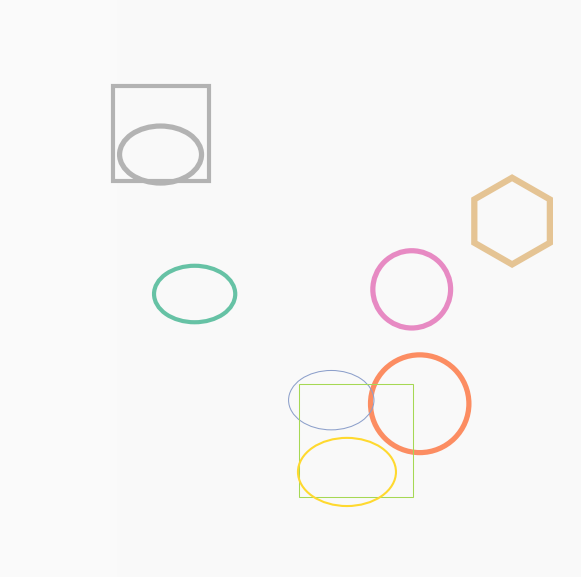[{"shape": "oval", "thickness": 2, "radius": 0.35, "center": [0.335, 0.49]}, {"shape": "circle", "thickness": 2.5, "radius": 0.42, "center": [0.722, 0.3]}, {"shape": "oval", "thickness": 0.5, "radius": 0.37, "center": [0.57, 0.306]}, {"shape": "circle", "thickness": 2.5, "radius": 0.33, "center": [0.708, 0.498]}, {"shape": "square", "thickness": 0.5, "radius": 0.49, "center": [0.613, 0.237]}, {"shape": "oval", "thickness": 1, "radius": 0.42, "center": [0.597, 0.182]}, {"shape": "hexagon", "thickness": 3, "radius": 0.38, "center": [0.881, 0.616]}, {"shape": "oval", "thickness": 2.5, "radius": 0.35, "center": [0.276, 0.732]}, {"shape": "square", "thickness": 2, "radius": 0.41, "center": [0.277, 0.768]}]